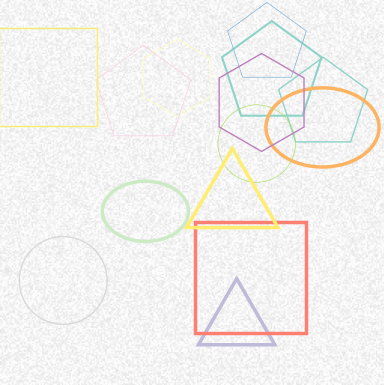[{"shape": "pentagon", "thickness": 1.5, "radius": 0.68, "center": [0.706, 0.809]}, {"shape": "pentagon", "thickness": 1, "radius": 0.61, "center": [0.839, 0.73]}, {"shape": "hexagon", "thickness": 0.5, "radius": 0.5, "center": [0.46, 0.798]}, {"shape": "triangle", "thickness": 2.5, "radius": 0.57, "center": [0.615, 0.162]}, {"shape": "square", "thickness": 2.5, "radius": 0.72, "center": [0.651, 0.278]}, {"shape": "pentagon", "thickness": 0.5, "radius": 0.54, "center": [0.693, 0.886]}, {"shape": "oval", "thickness": 2.5, "radius": 0.73, "center": [0.838, 0.669]}, {"shape": "circle", "thickness": 0.5, "radius": 0.5, "center": [0.667, 0.627]}, {"shape": "pentagon", "thickness": 0.5, "radius": 0.65, "center": [0.372, 0.752]}, {"shape": "circle", "thickness": 1, "radius": 0.57, "center": [0.164, 0.272]}, {"shape": "hexagon", "thickness": 1, "radius": 0.64, "center": [0.679, 0.734]}, {"shape": "oval", "thickness": 2.5, "radius": 0.56, "center": [0.378, 0.451]}, {"shape": "square", "thickness": 1, "radius": 0.63, "center": [0.125, 0.8]}, {"shape": "triangle", "thickness": 2.5, "radius": 0.69, "center": [0.603, 0.477]}]